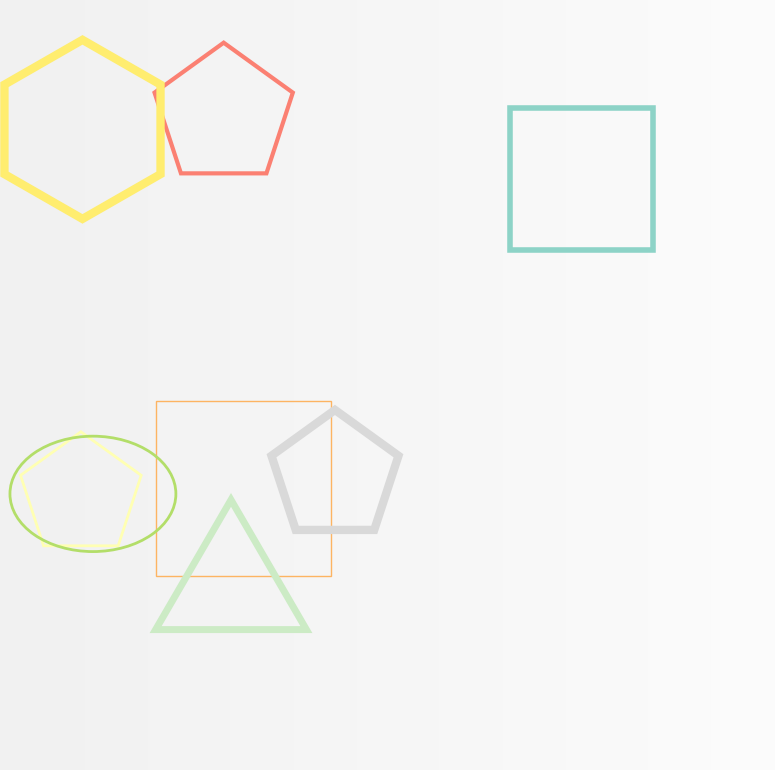[{"shape": "square", "thickness": 2, "radius": 0.46, "center": [0.75, 0.768]}, {"shape": "pentagon", "thickness": 1, "radius": 0.41, "center": [0.104, 0.357]}, {"shape": "pentagon", "thickness": 1.5, "radius": 0.47, "center": [0.289, 0.851]}, {"shape": "square", "thickness": 0.5, "radius": 0.57, "center": [0.314, 0.366]}, {"shape": "oval", "thickness": 1, "radius": 0.54, "center": [0.12, 0.359]}, {"shape": "pentagon", "thickness": 3, "radius": 0.43, "center": [0.432, 0.381]}, {"shape": "triangle", "thickness": 2.5, "radius": 0.56, "center": [0.298, 0.238]}, {"shape": "hexagon", "thickness": 3, "radius": 0.58, "center": [0.106, 0.832]}]